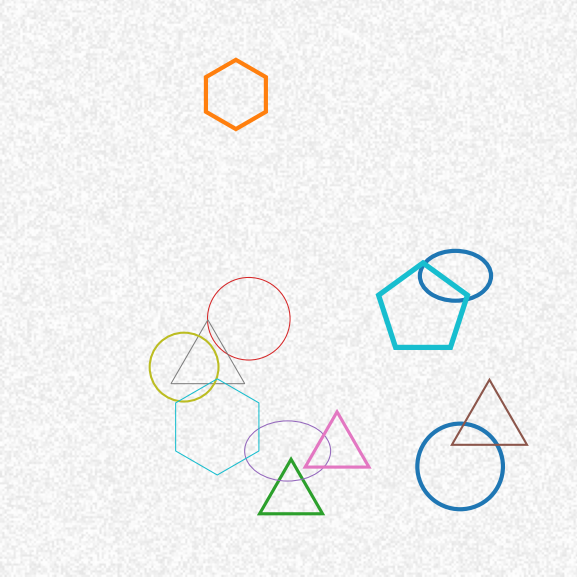[{"shape": "circle", "thickness": 2, "radius": 0.37, "center": [0.797, 0.191]}, {"shape": "oval", "thickness": 2, "radius": 0.31, "center": [0.789, 0.522]}, {"shape": "hexagon", "thickness": 2, "radius": 0.3, "center": [0.408, 0.836]}, {"shape": "triangle", "thickness": 1.5, "radius": 0.31, "center": [0.504, 0.141]}, {"shape": "circle", "thickness": 0.5, "radius": 0.36, "center": [0.431, 0.447]}, {"shape": "oval", "thickness": 0.5, "radius": 0.37, "center": [0.498, 0.218]}, {"shape": "triangle", "thickness": 1, "radius": 0.38, "center": [0.848, 0.266]}, {"shape": "triangle", "thickness": 1.5, "radius": 0.32, "center": [0.584, 0.222]}, {"shape": "triangle", "thickness": 0.5, "radius": 0.37, "center": [0.36, 0.372]}, {"shape": "circle", "thickness": 1, "radius": 0.3, "center": [0.319, 0.363]}, {"shape": "pentagon", "thickness": 2.5, "radius": 0.4, "center": [0.732, 0.463]}, {"shape": "hexagon", "thickness": 0.5, "radius": 0.42, "center": [0.376, 0.26]}]